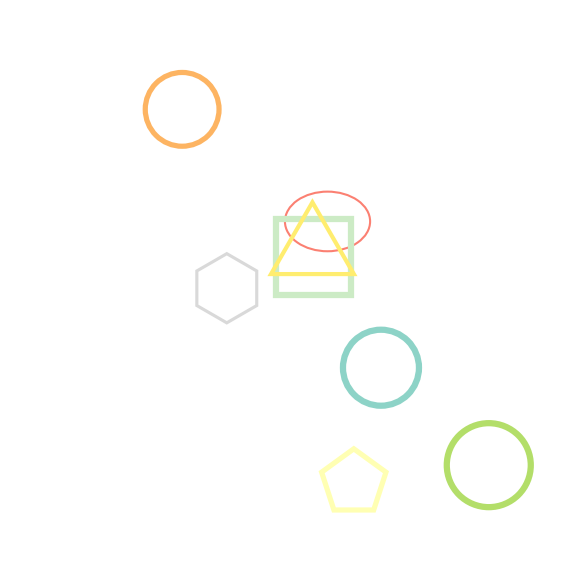[{"shape": "circle", "thickness": 3, "radius": 0.33, "center": [0.66, 0.362]}, {"shape": "pentagon", "thickness": 2.5, "radius": 0.29, "center": [0.613, 0.163]}, {"shape": "oval", "thickness": 1, "radius": 0.37, "center": [0.567, 0.616]}, {"shape": "circle", "thickness": 2.5, "radius": 0.32, "center": [0.315, 0.81]}, {"shape": "circle", "thickness": 3, "radius": 0.36, "center": [0.846, 0.194]}, {"shape": "hexagon", "thickness": 1.5, "radius": 0.3, "center": [0.393, 0.5]}, {"shape": "square", "thickness": 3, "radius": 0.33, "center": [0.543, 0.554]}, {"shape": "triangle", "thickness": 2, "radius": 0.41, "center": [0.541, 0.566]}]